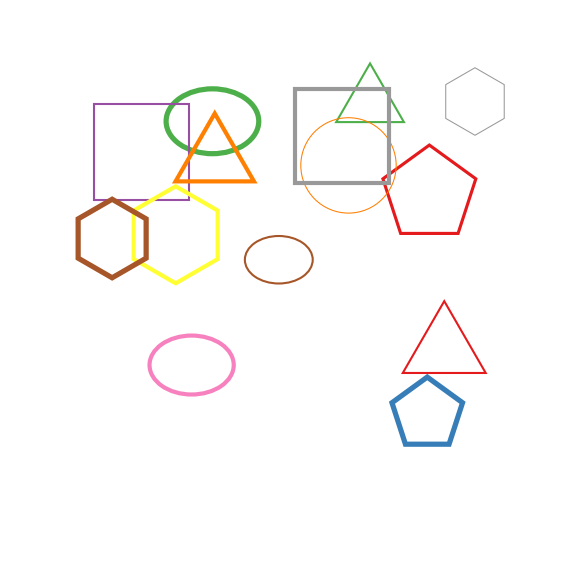[{"shape": "triangle", "thickness": 1, "radius": 0.41, "center": [0.769, 0.395]}, {"shape": "pentagon", "thickness": 1.5, "radius": 0.42, "center": [0.743, 0.663]}, {"shape": "pentagon", "thickness": 2.5, "radius": 0.32, "center": [0.74, 0.282]}, {"shape": "triangle", "thickness": 1, "radius": 0.34, "center": [0.641, 0.822]}, {"shape": "oval", "thickness": 2.5, "radius": 0.4, "center": [0.368, 0.789]}, {"shape": "square", "thickness": 1, "radius": 0.41, "center": [0.245, 0.736]}, {"shape": "circle", "thickness": 0.5, "radius": 0.41, "center": [0.603, 0.713]}, {"shape": "triangle", "thickness": 2, "radius": 0.39, "center": [0.372, 0.724]}, {"shape": "hexagon", "thickness": 2, "radius": 0.42, "center": [0.304, 0.593]}, {"shape": "hexagon", "thickness": 2.5, "radius": 0.34, "center": [0.194, 0.586]}, {"shape": "oval", "thickness": 1, "radius": 0.29, "center": [0.483, 0.549]}, {"shape": "oval", "thickness": 2, "radius": 0.36, "center": [0.332, 0.367]}, {"shape": "hexagon", "thickness": 0.5, "radius": 0.29, "center": [0.822, 0.823]}, {"shape": "square", "thickness": 2, "radius": 0.41, "center": [0.592, 0.763]}]